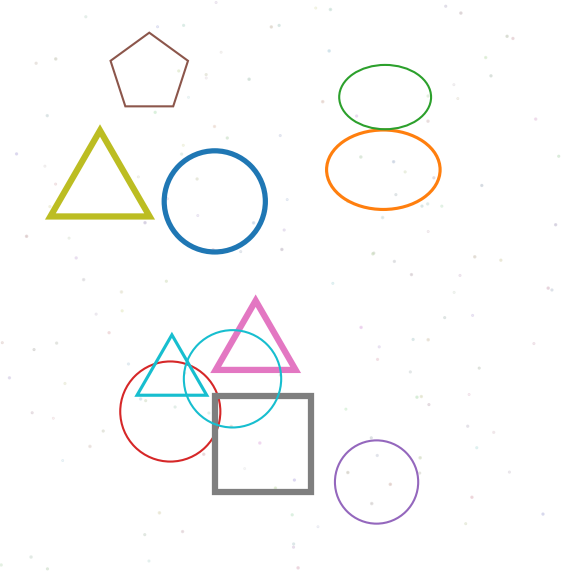[{"shape": "circle", "thickness": 2.5, "radius": 0.44, "center": [0.372, 0.65]}, {"shape": "oval", "thickness": 1.5, "radius": 0.49, "center": [0.664, 0.705]}, {"shape": "oval", "thickness": 1, "radius": 0.4, "center": [0.667, 0.831]}, {"shape": "circle", "thickness": 1, "radius": 0.43, "center": [0.295, 0.287]}, {"shape": "circle", "thickness": 1, "radius": 0.36, "center": [0.652, 0.164]}, {"shape": "pentagon", "thickness": 1, "radius": 0.35, "center": [0.258, 0.872]}, {"shape": "triangle", "thickness": 3, "radius": 0.4, "center": [0.443, 0.399]}, {"shape": "square", "thickness": 3, "radius": 0.42, "center": [0.456, 0.23]}, {"shape": "triangle", "thickness": 3, "radius": 0.5, "center": [0.173, 0.674]}, {"shape": "triangle", "thickness": 1.5, "radius": 0.35, "center": [0.298, 0.35]}, {"shape": "circle", "thickness": 1, "radius": 0.42, "center": [0.403, 0.343]}]